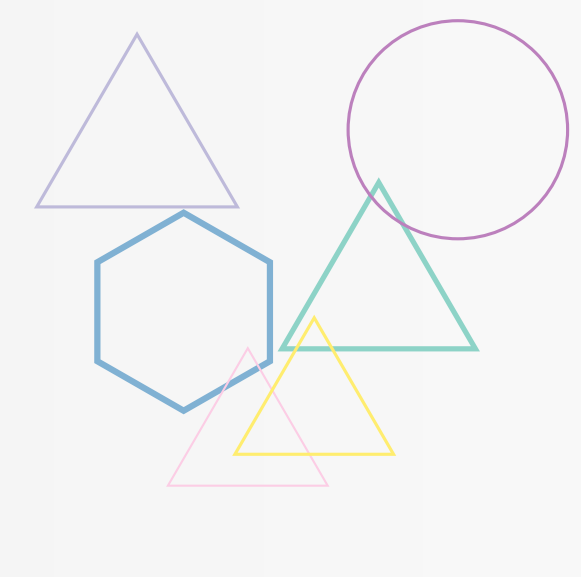[{"shape": "triangle", "thickness": 2.5, "radius": 0.96, "center": [0.652, 0.491]}, {"shape": "triangle", "thickness": 1.5, "radius": 1.0, "center": [0.236, 0.741]}, {"shape": "hexagon", "thickness": 3, "radius": 0.86, "center": [0.316, 0.459]}, {"shape": "triangle", "thickness": 1, "radius": 0.79, "center": [0.426, 0.237]}, {"shape": "circle", "thickness": 1.5, "radius": 0.94, "center": [0.788, 0.774]}, {"shape": "triangle", "thickness": 1.5, "radius": 0.79, "center": [0.541, 0.291]}]